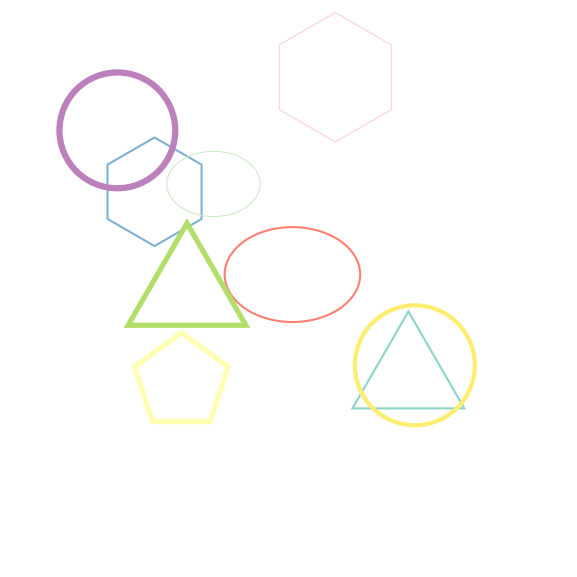[{"shape": "triangle", "thickness": 1, "radius": 0.56, "center": [0.707, 0.348]}, {"shape": "pentagon", "thickness": 2.5, "radius": 0.43, "center": [0.314, 0.338]}, {"shape": "oval", "thickness": 1, "radius": 0.59, "center": [0.506, 0.524]}, {"shape": "hexagon", "thickness": 1, "radius": 0.47, "center": [0.268, 0.667]}, {"shape": "triangle", "thickness": 2.5, "radius": 0.59, "center": [0.324, 0.495]}, {"shape": "hexagon", "thickness": 0.5, "radius": 0.56, "center": [0.581, 0.865]}, {"shape": "circle", "thickness": 3, "radius": 0.5, "center": [0.203, 0.773]}, {"shape": "oval", "thickness": 0.5, "radius": 0.4, "center": [0.37, 0.681]}, {"shape": "circle", "thickness": 2, "radius": 0.52, "center": [0.718, 0.367]}]